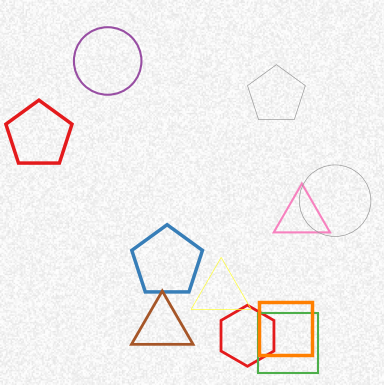[{"shape": "hexagon", "thickness": 2, "radius": 0.4, "center": [0.643, 0.128]}, {"shape": "pentagon", "thickness": 2.5, "radius": 0.45, "center": [0.101, 0.65]}, {"shape": "pentagon", "thickness": 2.5, "radius": 0.48, "center": [0.434, 0.32]}, {"shape": "square", "thickness": 1.5, "radius": 0.39, "center": [0.748, 0.11]}, {"shape": "circle", "thickness": 1.5, "radius": 0.44, "center": [0.28, 0.842]}, {"shape": "square", "thickness": 2.5, "radius": 0.34, "center": [0.743, 0.147]}, {"shape": "triangle", "thickness": 0.5, "radius": 0.45, "center": [0.574, 0.241]}, {"shape": "triangle", "thickness": 2, "radius": 0.46, "center": [0.421, 0.152]}, {"shape": "triangle", "thickness": 1.5, "radius": 0.42, "center": [0.784, 0.439]}, {"shape": "pentagon", "thickness": 0.5, "radius": 0.39, "center": [0.718, 0.753]}, {"shape": "circle", "thickness": 0.5, "radius": 0.46, "center": [0.87, 0.479]}]